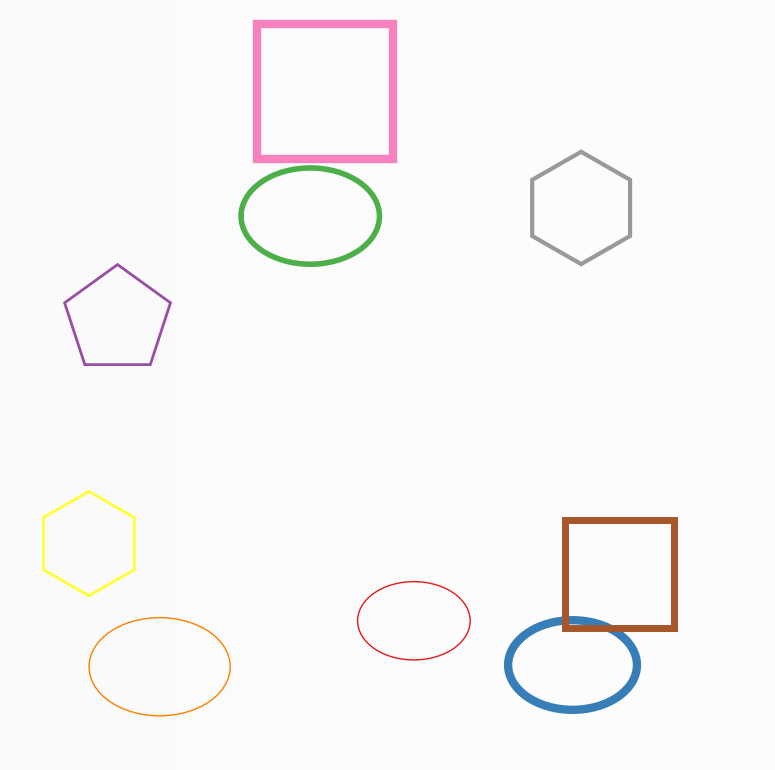[{"shape": "oval", "thickness": 0.5, "radius": 0.36, "center": [0.534, 0.194]}, {"shape": "oval", "thickness": 3, "radius": 0.42, "center": [0.739, 0.136]}, {"shape": "oval", "thickness": 2, "radius": 0.45, "center": [0.4, 0.719]}, {"shape": "pentagon", "thickness": 1, "radius": 0.36, "center": [0.152, 0.585]}, {"shape": "oval", "thickness": 0.5, "radius": 0.46, "center": [0.206, 0.134]}, {"shape": "hexagon", "thickness": 1, "radius": 0.34, "center": [0.115, 0.294]}, {"shape": "square", "thickness": 2.5, "radius": 0.35, "center": [0.799, 0.254]}, {"shape": "square", "thickness": 3, "radius": 0.44, "center": [0.419, 0.881]}, {"shape": "hexagon", "thickness": 1.5, "radius": 0.36, "center": [0.75, 0.73]}]